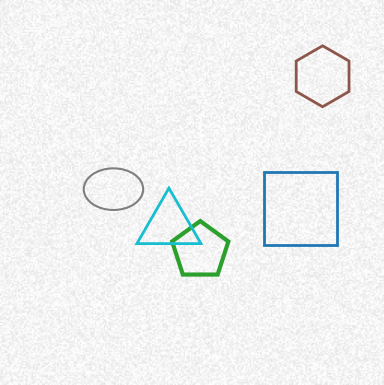[{"shape": "square", "thickness": 2, "radius": 0.47, "center": [0.78, 0.458]}, {"shape": "pentagon", "thickness": 3, "radius": 0.38, "center": [0.52, 0.349]}, {"shape": "hexagon", "thickness": 2, "radius": 0.4, "center": [0.838, 0.802]}, {"shape": "oval", "thickness": 1.5, "radius": 0.39, "center": [0.295, 0.509]}, {"shape": "triangle", "thickness": 2, "radius": 0.48, "center": [0.439, 0.415]}]